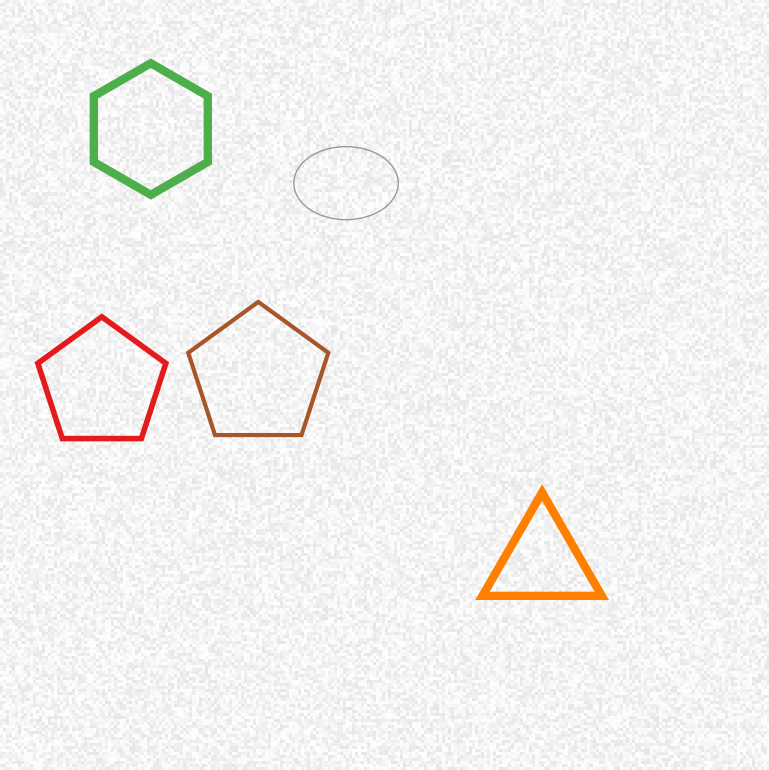[{"shape": "pentagon", "thickness": 2, "radius": 0.44, "center": [0.132, 0.501]}, {"shape": "hexagon", "thickness": 3, "radius": 0.43, "center": [0.196, 0.832]}, {"shape": "triangle", "thickness": 3, "radius": 0.45, "center": [0.704, 0.271]}, {"shape": "pentagon", "thickness": 1.5, "radius": 0.48, "center": [0.335, 0.512]}, {"shape": "oval", "thickness": 0.5, "radius": 0.34, "center": [0.449, 0.762]}]